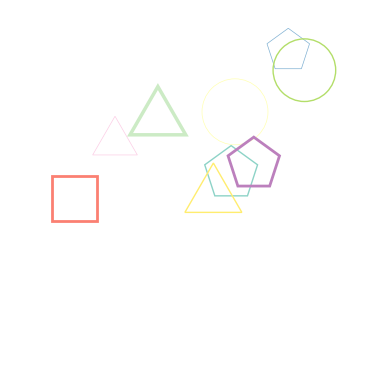[{"shape": "pentagon", "thickness": 1, "radius": 0.36, "center": [0.6, 0.55]}, {"shape": "circle", "thickness": 0.5, "radius": 0.43, "center": [0.61, 0.71]}, {"shape": "square", "thickness": 2, "radius": 0.29, "center": [0.193, 0.485]}, {"shape": "pentagon", "thickness": 0.5, "radius": 0.29, "center": [0.749, 0.868]}, {"shape": "circle", "thickness": 1, "radius": 0.41, "center": [0.791, 0.818]}, {"shape": "triangle", "thickness": 0.5, "radius": 0.34, "center": [0.299, 0.631]}, {"shape": "pentagon", "thickness": 2, "radius": 0.35, "center": [0.659, 0.574]}, {"shape": "triangle", "thickness": 2.5, "radius": 0.42, "center": [0.41, 0.692]}, {"shape": "triangle", "thickness": 1, "radius": 0.43, "center": [0.554, 0.491]}]